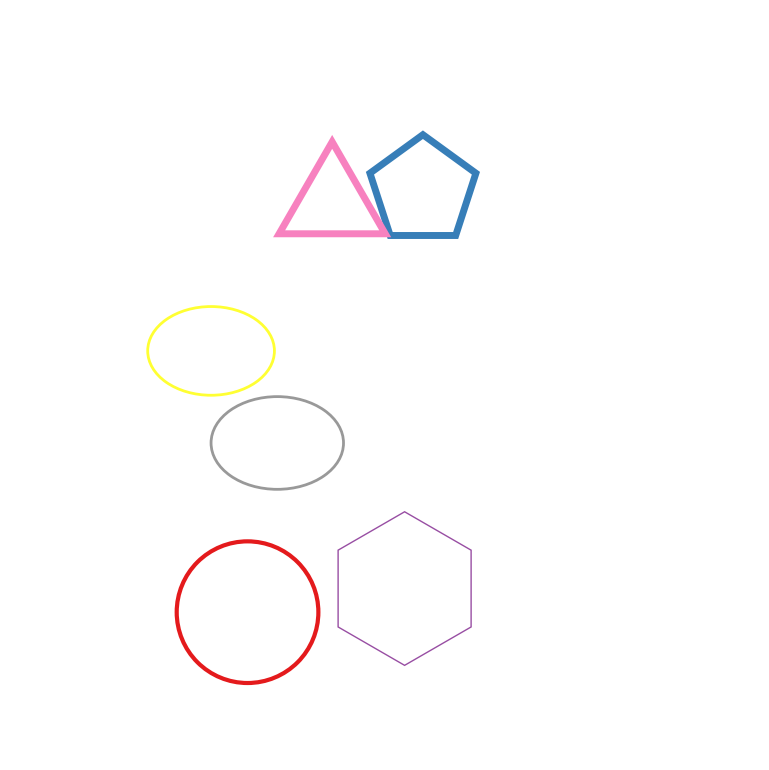[{"shape": "circle", "thickness": 1.5, "radius": 0.46, "center": [0.321, 0.205]}, {"shape": "pentagon", "thickness": 2.5, "radius": 0.36, "center": [0.549, 0.753]}, {"shape": "hexagon", "thickness": 0.5, "radius": 0.5, "center": [0.525, 0.236]}, {"shape": "oval", "thickness": 1, "radius": 0.41, "center": [0.274, 0.544]}, {"shape": "triangle", "thickness": 2.5, "radius": 0.4, "center": [0.431, 0.736]}, {"shape": "oval", "thickness": 1, "radius": 0.43, "center": [0.36, 0.425]}]